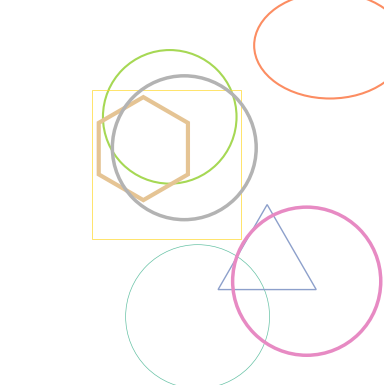[{"shape": "circle", "thickness": 0.5, "radius": 0.93, "center": [0.513, 0.178]}, {"shape": "oval", "thickness": 1.5, "radius": 0.98, "center": [0.857, 0.882]}, {"shape": "triangle", "thickness": 1, "radius": 0.74, "center": [0.694, 0.321]}, {"shape": "circle", "thickness": 2.5, "radius": 0.96, "center": [0.797, 0.27]}, {"shape": "circle", "thickness": 1.5, "radius": 0.87, "center": [0.441, 0.696]}, {"shape": "square", "thickness": 0.5, "radius": 0.97, "center": [0.432, 0.573]}, {"shape": "hexagon", "thickness": 3, "radius": 0.67, "center": [0.372, 0.614]}, {"shape": "circle", "thickness": 2.5, "radius": 0.93, "center": [0.479, 0.616]}]